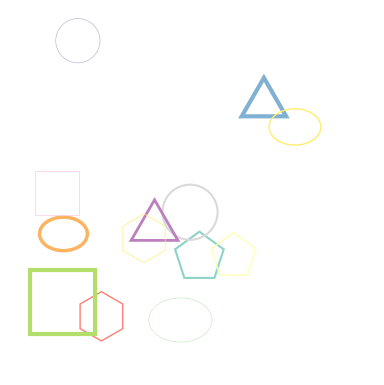[{"shape": "pentagon", "thickness": 1.5, "radius": 0.33, "center": [0.518, 0.332]}, {"shape": "pentagon", "thickness": 1, "radius": 0.3, "center": [0.607, 0.335]}, {"shape": "circle", "thickness": 0.5, "radius": 0.29, "center": [0.202, 0.894]}, {"shape": "hexagon", "thickness": 1, "radius": 0.32, "center": [0.263, 0.178]}, {"shape": "triangle", "thickness": 3, "radius": 0.33, "center": [0.686, 0.731]}, {"shape": "oval", "thickness": 2.5, "radius": 0.31, "center": [0.165, 0.392]}, {"shape": "square", "thickness": 3, "radius": 0.42, "center": [0.163, 0.216]}, {"shape": "square", "thickness": 0.5, "radius": 0.29, "center": [0.147, 0.499]}, {"shape": "circle", "thickness": 1.5, "radius": 0.36, "center": [0.494, 0.449]}, {"shape": "triangle", "thickness": 2, "radius": 0.35, "center": [0.401, 0.411]}, {"shape": "oval", "thickness": 0.5, "radius": 0.41, "center": [0.469, 0.169]}, {"shape": "oval", "thickness": 1, "radius": 0.34, "center": [0.766, 0.67]}, {"shape": "hexagon", "thickness": 0.5, "radius": 0.32, "center": [0.374, 0.381]}]